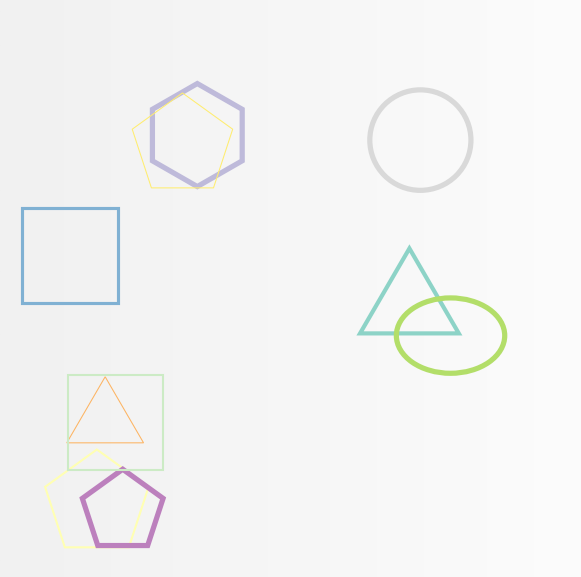[{"shape": "triangle", "thickness": 2, "radius": 0.49, "center": [0.704, 0.471]}, {"shape": "pentagon", "thickness": 1, "radius": 0.47, "center": [0.167, 0.127]}, {"shape": "hexagon", "thickness": 2.5, "radius": 0.45, "center": [0.339, 0.765]}, {"shape": "square", "thickness": 1.5, "radius": 0.41, "center": [0.12, 0.557]}, {"shape": "triangle", "thickness": 0.5, "radius": 0.38, "center": [0.181, 0.27]}, {"shape": "oval", "thickness": 2.5, "radius": 0.47, "center": [0.775, 0.418]}, {"shape": "circle", "thickness": 2.5, "radius": 0.43, "center": [0.723, 0.757]}, {"shape": "pentagon", "thickness": 2.5, "radius": 0.37, "center": [0.211, 0.114]}, {"shape": "square", "thickness": 1, "radius": 0.41, "center": [0.198, 0.267]}, {"shape": "pentagon", "thickness": 0.5, "radius": 0.45, "center": [0.314, 0.747]}]